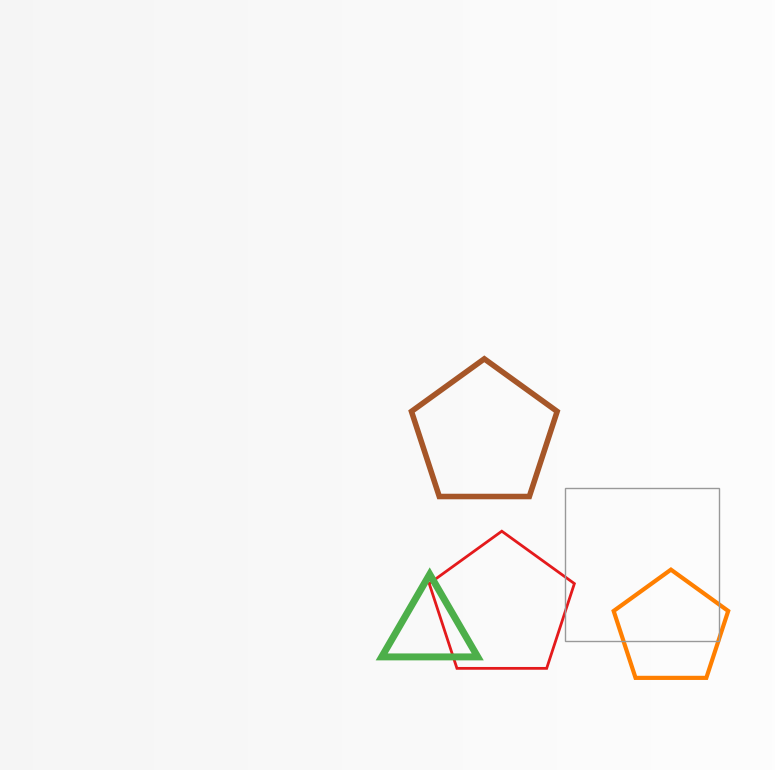[{"shape": "pentagon", "thickness": 1, "radius": 0.49, "center": [0.647, 0.212]}, {"shape": "triangle", "thickness": 2.5, "radius": 0.36, "center": [0.554, 0.183]}, {"shape": "pentagon", "thickness": 1.5, "radius": 0.39, "center": [0.866, 0.183]}, {"shape": "pentagon", "thickness": 2, "radius": 0.49, "center": [0.625, 0.435]}, {"shape": "square", "thickness": 0.5, "radius": 0.5, "center": [0.829, 0.267]}]